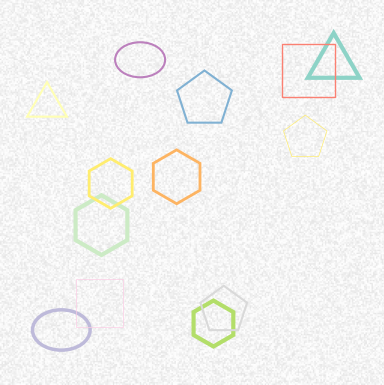[{"shape": "triangle", "thickness": 3, "radius": 0.39, "center": [0.867, 0.837]}, {"shape": "triangle", "thickness": 1.5, "radius": 0.3, "center": [0.122, 0.727]}, {"shape": "oval", "thickness": 2.5, "radius": 0.37, "center": [0.159, 0.143]}, {"shape": "square", "thickness": 1, "radius": 0.34, "center": [0.801, 0.816]}, {"shape": "pentagon", "thickness": 1.5, "radius": 0.37, "center": [0.531, 0.742]}, {"shape": "hexagon", "thickness": 2, "radius": 0.35, "center": [0.459, 0.541]}, {"shape": "hexagon", "thickness": 3, "radius": 0.3, "center": [0.554, 0.16]}, {"shape": "square", "thickness": 0.5, "radius": 0.31, "center": [0.258, 0.213]}, {"shape": "pentagon", "thickness": 1.5, "radius": 0.32, "center": [0.581, 0.194]}, {"shape": "oval", "thickness": 1.5, "radius": 0.32, "center": [0.364, 0.845]}, {"shape": "hexagon", "thickness": 3, "radius": 0.39, "center": [0.264, 0.415]}, {"shape": "hexagon", "thickness": 2, "radius": 0.32, "center": [0.288, 0.523]}, {"shape": "pentagon", "thickness": 0.5, "radius": 0.3, "center": [0.793, 0.642]}]